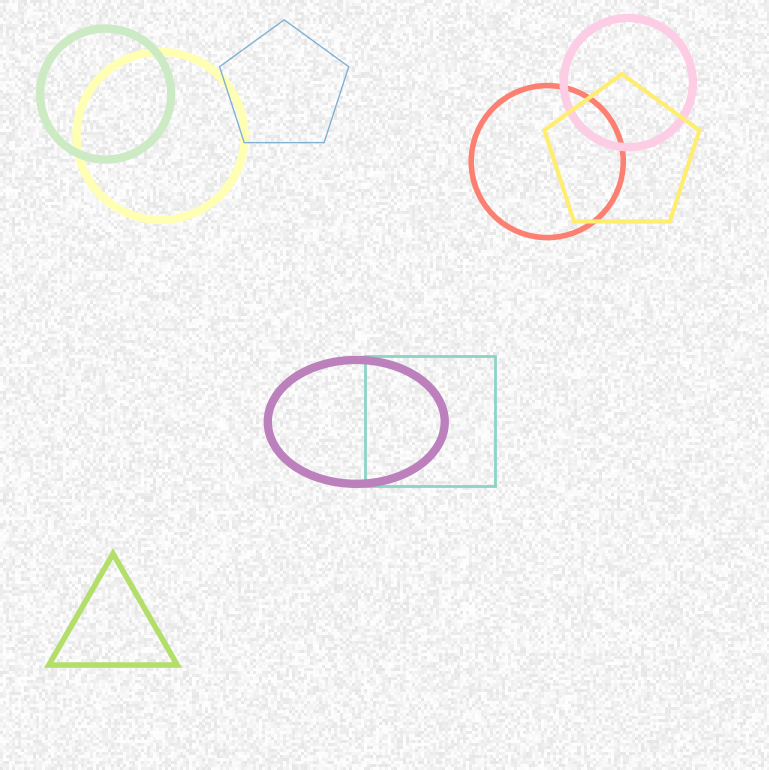[{"shape": "square", "thickness": 1, "radius": 0.42, "center": [0.559, 0.453]}, {"shape": "circle", "thickness": 3, "radius": 0.55, "center": [0.208, 0.823]}, {"shape": "circle", "thickness": 2, "radius": 0.49, "center": [0.711, 0.79]}, {"shape": "pentagon", "thickness": 0.5, "radius": 0.44, "center": [0.369, 0.886]}, {"shape": "triangle", "thickness": 2, "radius": 0.48, "center": [0.147, 0.184]}, {"shape": "circle", "thickness": 3, "radius": 0.42, "center": [0.816, 0.893]}, {"shape": "oval", "thickness": 3, "radius": 0.57, "center": [0.463, 0.452]}, {"shape": "circle", "thickness": 3, "radius": 0.43, "center": [0.137, 0.878]}, {"shape": "pentagon", "thickness": 1.5, "radius": 0.53, "center": [0.808, 0.798]}]